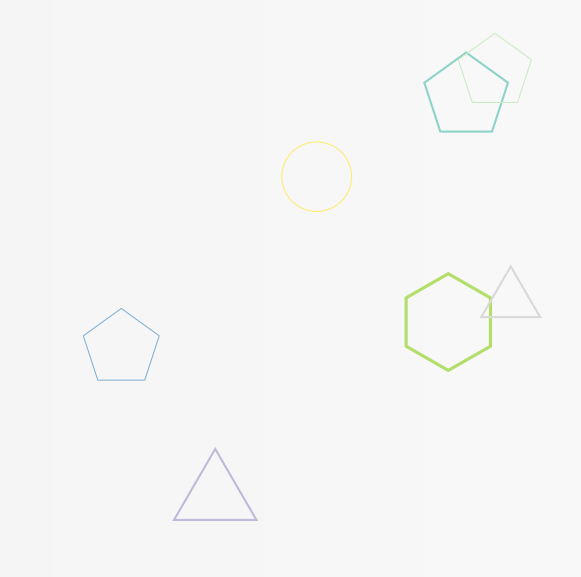[{"shape": "pentagon", "thickness": 1, "radius": 0.38, "center": [0.802, 0.832]}, {"shape": "triangle", "thickness": 1, "radius": 0.41, "center": [0.37, 0.14]}, {"shape": "pentagon", "thickness": 0.5, "radius": 0.34, "center": [0.209, 0.396]}, {"shape": "hexagon", "thickness": 1.5, "radius": 0.42, "center": [0.771, 0.441]}, {"shape": "triangle", "thickness": 1, "radius": 0.29, "center": [0.879, 0.479]}, {"shape": "pentagon", "thickness": 0.5, "radius": 0.33, "center": [0.851, 0.875]}, {"shape": "circle", "thickness": 0.5, "radius": 0.3, "center": [0.545, 0.693]}]